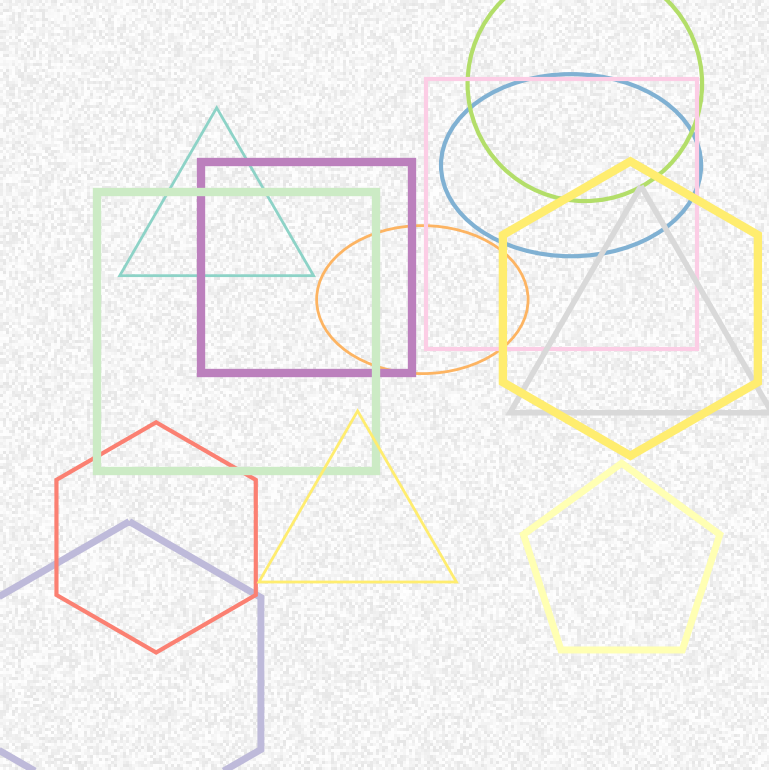[{"shape": "triangle", "thickness": 1, "radius": 0.73, "center": [0.281, 0.715]}, {"shape": "pentagon", "thickness": 2.5, "radius": 0.67, "center": [0.807, 0.264]}, {"shape": "hexagon", "thickness": 2.5, "radius": 0.99, "center": [0.168, 0.125]}, {"shape": "hexagon", "thickness": 1.5, "radius": 0.75, "center": [0.203, 0.302]}, {"shape": "oval", "thickness": 1.5, "radius": 0.84, "center": [0.742, 0.785]}, {"shape": "oval", "thickness": 1, "radius": 0.69, "center": [0.549, 0.611]}, {"shape": "circle", "thickness": 1.5, "radius": 0.76, "center": [0.76, 0.891]}, {"shape": "square", "thickness": 1.5, "radius": 0.88, "center": [0.729, 0.722]}, {"shape": "triangle", "thickness": 2, "radius": 0.98, "center": [0.832, 0.562]}, {"shape": "square", "thickness": 3, "radius": 0.69, "center": [0.398, 0.653]}, {"shape": "square", "thickness": 3, "radius": 0.9, "center": [0.307, 0.569]}, {"shape": "hexagon", "thickness": 3, "radius": 0.96, "center": [0.819, 0.599]}, {"shape": "triangle", "thickness": 1, "radius": 0.74, "center": [0.464, 0.318]}]